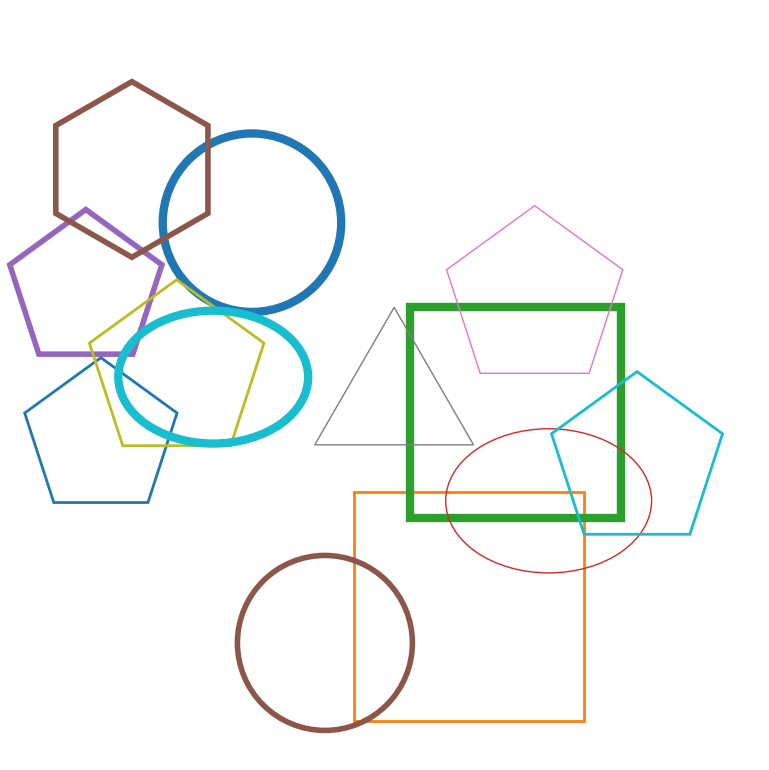[{"shape": "pentagon", "thickness": 1, "radius": 0.52, "center": [0.131, 0.432]}, {"shape": "circle", "thickness": 3, "radius": 0.58, "center": [0.327, 0.711]}, {"shape": "square", "thickness": 1, "radius": 0.75, "center": [0.609, 0.212]}, {"shape": "square", "thickness": 3, "radius": 0.68, "center": [0.669, 0.464]}, {"shape": "oval", "thickness": 0.5, "radius": 0.67, "center": [0.713, 0.35]}, {"shape": "pentagon", "thickness": 2, "radius": 0.52, "center": [0.111, 0.624]}, {"shape": "hexagon", "thickness": 2, "radius": 0.57, "center": [0.171, 0.78]}, {"shape": "circle", "thickness": 2, "radius": 0.57, "center": [0.422, 0.165]}, {"shape": "pentagon", "thickness": 0.5, "radius": 0.6, "center": [0.694, 0.613]}, {"shape": "triangle", "thickness": 0.5, "radius": 0.6, "center": [0.512, 0.482]}, {"shape": "pentagon", "thickness": 1, "radius": 0.6, "center": [0.229, 0.518]}, {"shape": "oval", "thickness": 3, "radius": 0.62, "center": [0.277, 0.51]}, {"shape": "pentagon", "thickness": 1, "radius": 0.58, "center": [0.827, 0.401]}]